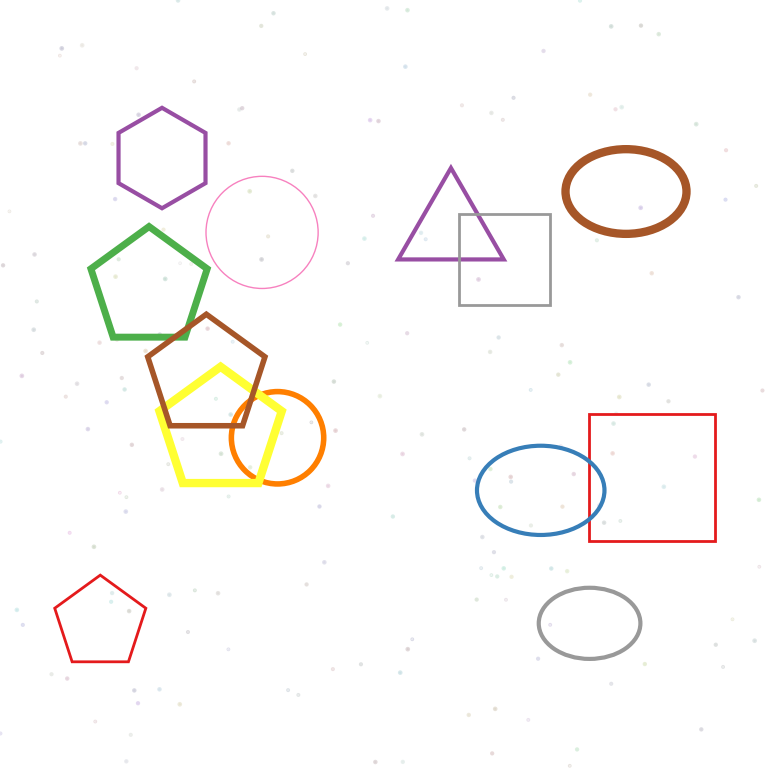[{"shape": "square", "thickness": 1, "radius": 0.41, "center": [0.847, 0.38]}, {"shape": "pentagon", "thickness": 1, "radius": 0.31, "center": [0.13, 0.191]}, {"shape": "oval", "thickness": 1.5, "radius": 0.41, "center": [0.702, 0.363]}, {"shape": "pentagon", "thickness": 2.5, "radius": 0.4, "center": [0.194, 0.626]}, {"shape": "triangle", "thickness": 1.5, "radius": 0.4, "center": [0.586, 0.703]}, {"shape": "hexagon", "thickness": 1.5, "radius": 0.33, "center": [0.21, 0.795]}, {"shape": "circle", "thickness": 2, "radius": 0.3, "center": [0.36, 0.431]}, {"shape": "pentagon", "thickness": 3, "radius": 0.42, "center": [0.287, 0.44]}, {"shape": "oval", "thickness": 3, "radius": 0.39, "center": [0.813, 0.751]}, {"shape": "pentagon", "thickness": 2, "radius": 0.4, "center": [0.268, 0.512]}, {"shape": "circle", "thickness": 0.5, "radius": 0.36, "center": [0.34, 0.698]}, {"shape": "square", "thickness": 1, "radius": 0.29, "center": [0.655, 0.663]}, {"shape": "oval", "thickness": 1.5, "radius": 0.33, "center": [0.766, 0.19]}]